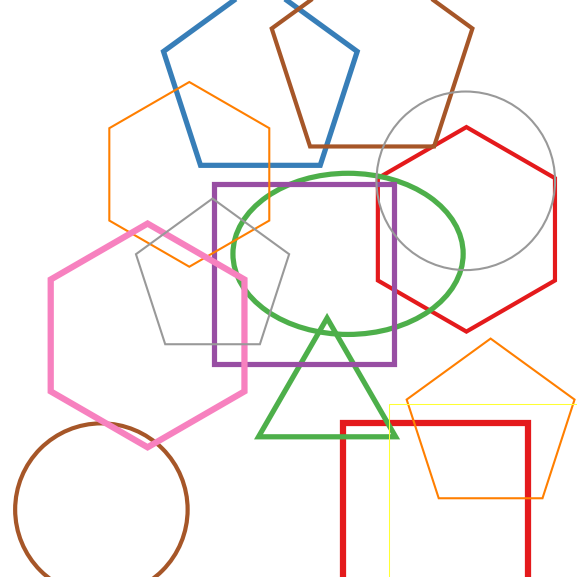[{"shape": "square", "thickness": 3, "radius": 0.8, "center": [0.754, 0.107]}, {"shape": "hexagon", "thickness": 2, "radius": 0.89, "center": [0.808, 0.602]}, {"shape": "pentagon", "thickness": 2.5, "radius": 0.88, "center": [0.451, 0.856]}, {"shape": "oval", "thickness": 2.5, "radius": 1.0, "center": [0.603, 0.56]}, {"shape": "triangle", "thickness": 2.5, "radius": 0.69, "center": [0.566, 0.311]}, {"shape": "square", "thickness": 2.5, "radius": 0.78, "center": [0.526, 0.524]}, {"shape": "pentagon", "thickness": 1, "radius": 0.76, "center": [0.85, 0.26]}, {"shape": "hexagon", "thickness": 1, "radius": 0.8, "center": [0.328, 0.697]}, {"shape": "square", "thickness": 0.5, "radius": 0.93, "center": [0.861, 0.113]}, {"shape": "circle", "thickness": 2, "radius": 0.75, "center": [0.176, 0.117]}, {"shape": "pentagon", "thickness": 2, "radius": 0.91, "center": [0.644, 0.893]}, {"shape": "hexagon", "thickness": 3, "radius": 0.97, "center": [0.256, 0.418]}, {"shape": "circle", "thickness": 1, "radius": 0.77, "center": [0.807, 0.686]}, {"shape": "pentagon", "thickness": 1, "radius": 0.7, "center": [0.368, 0.516]}]